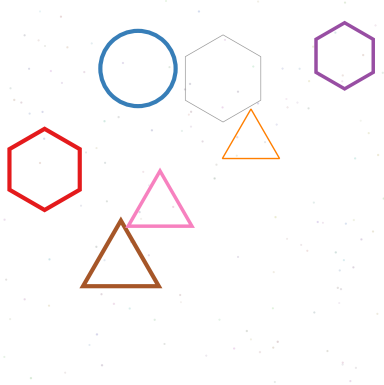[{"shape": "hexagon", "thickness": 3, "radius": 0.53, "center": [0.116, 0.56]}, {"shape": "circle", "thickness": 3, "radius": 0.49, "center": [0.358, 0.822]}, {"shape": "hexagon", "thickness": 2.5, "radius": 0.43, "center": [0.895, 0.855]}, {"shape": "triangle", "thickness": 1, "radius": 0.43, "center": [0.652, 0.631]}, {"shape": "triangle", "thickness": 3, "radius": 0.57, "center": [0.314, 0.313]}, {"shape": "triangle", "thickness": 2.5, "radius": 0.48, "center": [0.416, 0.46]}, {"shape": "hexagon", "thickness": 0.5, "radius": 0.57, "center": [0.579, 0.796]}]